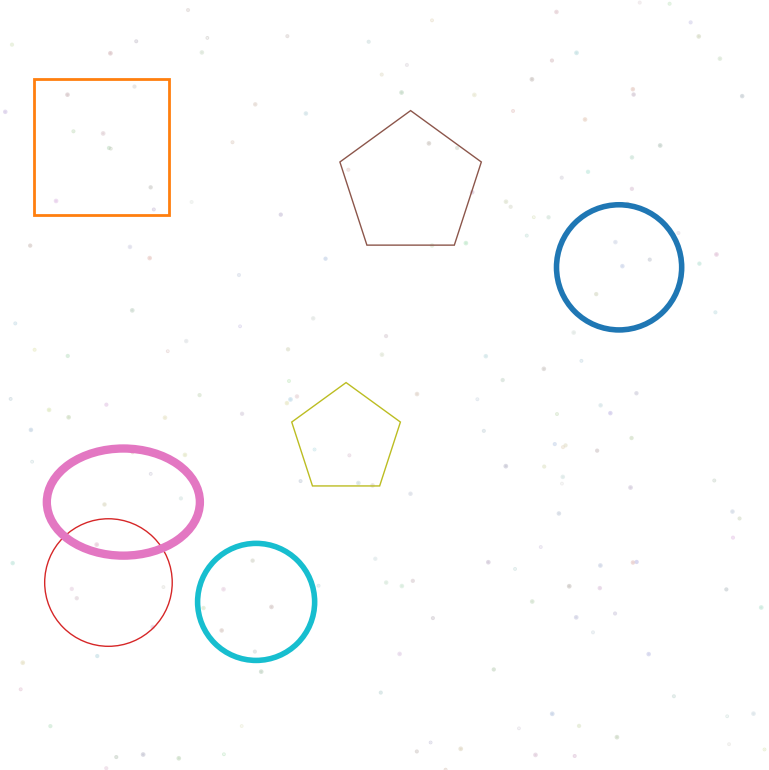[{"shape": "circle", "thickness": 2, "radius": 0.41, "center": [0.804, 0.653]}, {"shape": "square", "thickness": 1, "radius": 0.44, "center": [0.132, 0.809]}, {"shape": "circle", "thickness": 0.5, "radius": 0.41, "center": [0.141, 0.243]}, {"shape": "pentagon", "thickness": 0.5, "radius": 0.48, "center": [0.533, 0.76]}, {"shape": "oval", "thickness": 3, "radius": 0.5, "center": [0.16, 0.348]}, {"shape": "pentagon", "thickness": 0.5, "radius": 0.37, "center": [0.449, 0.429]}, {"shape": "circle", "thickness": 2, "radius": 0.38, "center": [0.333, 0.218]}]